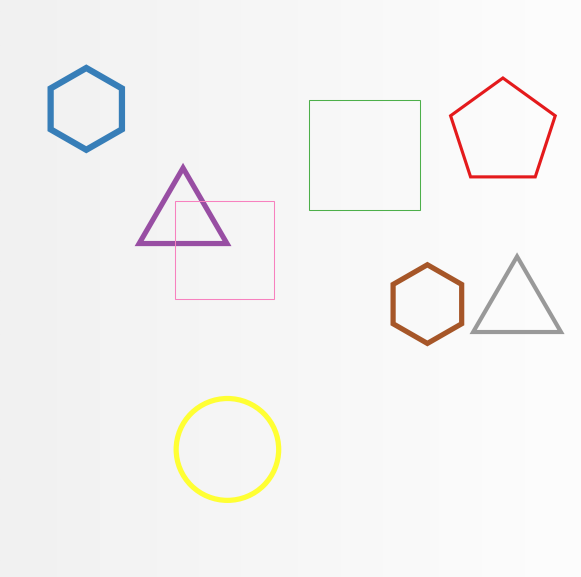[{"shape": "pentagon", "thickness": 1.5, "radius": 0.47, "center": [0.865, 0.769]}, {"shape": "hexagon", "thickness": 3, "radius": 0.35, "center": [0.148, 0.811]}, {"shape": "square", "thickness": 0.5, "radius": 0.48, "center": [0.627, 0.731]}, {"shape": "triangle", "thickness": 2.5, "radius": 0.44, "center": [0.315, 0.621]}, {"shape": "circle", "thickness": 2.5, "radius": 0.44, "center": [0.391, 0.221]}, {"shape": "hexagon", "thickness": 2.5, "radius": 0.34, "center": [0.735, 0.473]}, {"shape": "square", "thickness": 0.5, "radius": 0.43, "center": [0.386, 0.566]}, {"shape": "triangle", "thickness": 2, "radius": 0.44, "center": [0.89, 0.468]}]